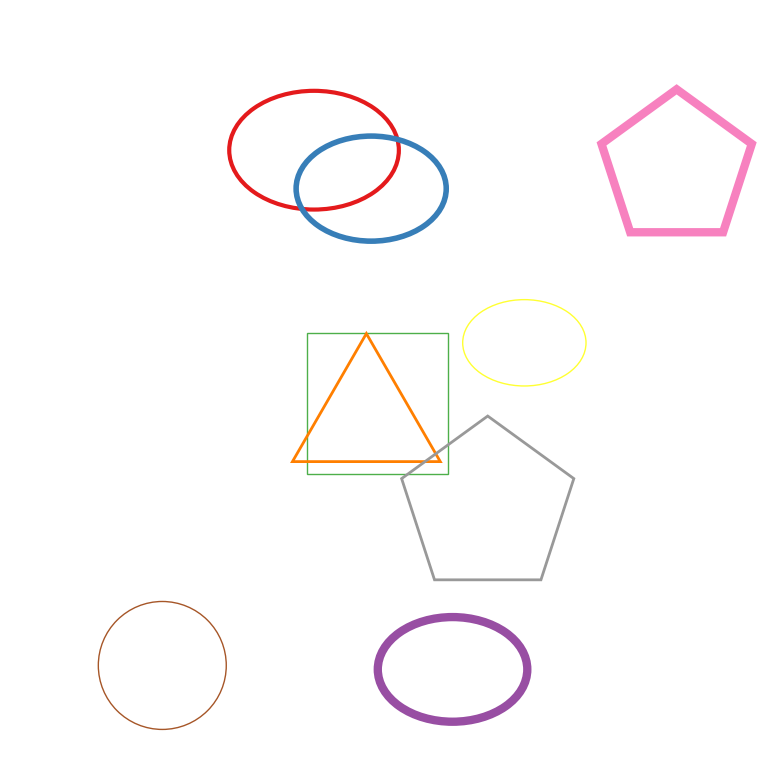[{"shape": "oval", "thickness": 1.5, "radius": 0.55, "center": [0.408, 0.805]}, {"shape": "oval", "thickness": 2, "radius": 0.49, "center": [0.482, 0.755]}, {"shape": "square", "thickness": 0.5, "radius": 0.46, "center": [0.49, 0.475]}, {"shape": "oval", "thickness": 3, "radius": 0.49, "center": [0.588, 0.131]}, {"shape": "triangle", "thickness": 1, "radius": 0.55, "center": [0.476, 0.456]}, {"shape": "oval", "thickness": 0.5, "radius": 0.4, "center": [0.681, 0.555]}, {"shape": "circle", "thickness": 0.5, "radius": 0.42, "center": [0.211, 0.136]}, {"shape": "pentagon", "thickness": 3, "radius": 0.51, "center": [0.879, 0.781]}, {"shape": "pentagon", "thickness": 1, "radius": 0.59, "center": [0.633, 0.342]}]